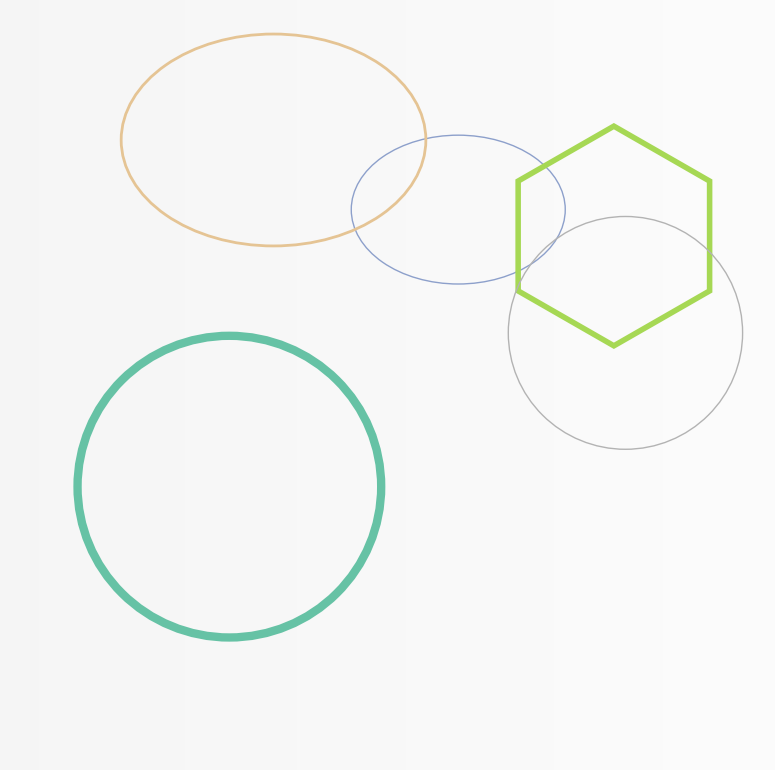[{"shape": "circle", "thickness": 3, "radius": 0.98, "center": [0.296, 0.368]}, {"shape": "oval", "thickness": 0.5, "radius": 0.69, "center": [0.591, 0.728]}, {"shape": "hexagon", "thickness": 2, "radius": 0.71, "center": [0.792, 0.694]}, {"shape": "oval", "thickness": 1, "radius": 0.98, "center": [0.353, 0.818]}, {"shape": "circle", "thickness": 0.5, "radius": 0.76, "center": [0.807, 0.568]}]